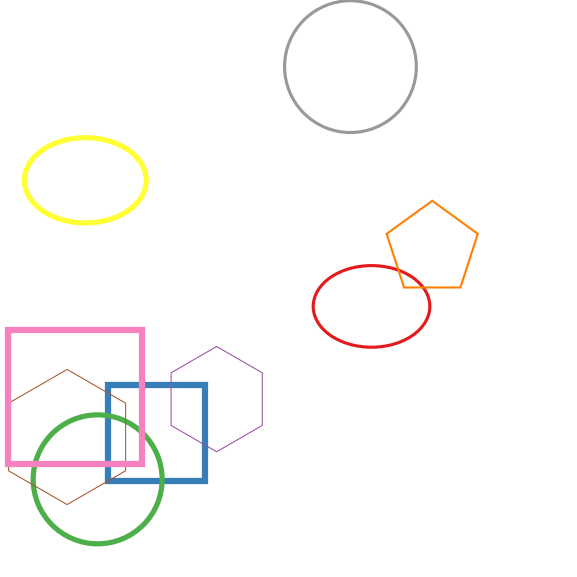[{"shape": "oval", "thickness": 1.5, "radius": 0.5, "center": [0.643, 0.469]}, {"shape": "square", "thickness": 3, "radius": 0.42, "center": [0.271, 0.25]}, {"shape": "circle", "thickness": 2.5, "radius": 0.56, "center": [0.169, 0.169]}, {"shape": "hexagon", "thickness": 0.5, "radius": 0.46, "center": [0.375, 0.308]}, {"shape": "pentagon", "thickness": 1, "radius": 0.42, "center": [0.748, 0.568]}, {"shape": "oval", "thickness": 2.5, "radius": 0.53, "center": [0.148, 0.687]}, {"shape": "hexagon", "thickness": 0.5, "radius": 0.58, "center": [0.116, 0.242]}, {"shape": "square", "thickness": 3, "radius": 0.58, "center": [0.129, 0.312]}, {"shape": "circle", "thickness": 1.5, "radius": 0.57, "center": [0.607, 0.884]}]